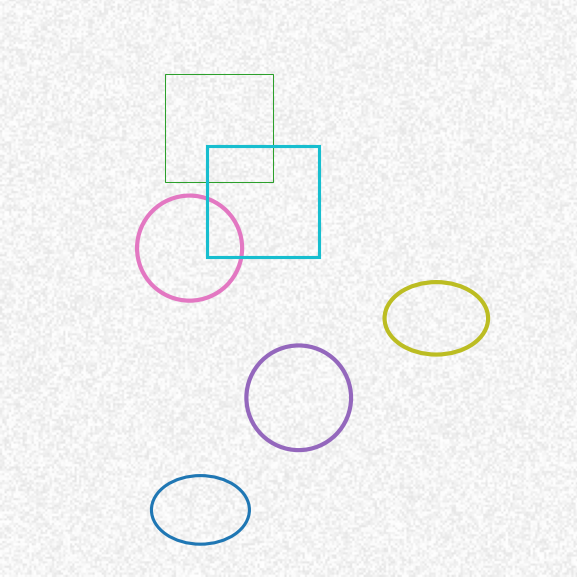[{"shape": "oval", "thickness": 1.5, "radius": 0.42, "center": [0.347, 0.116]}, {"shape": "square", "thickness": 0.5, "radius": 0.47, "center": [0.379, 0.778]}, {"shape": "circle", "thickness": 2, "radius": 0.45, "center": [0.517, 0.31]}, {"shape": "circle", "thickness": 2, "radius": 0.45, "center": [0.328, 0.569]}, {"shape": "oval", "thickness": 2, "radius": 0.45, "center": [0.756, 0.448]}, {"shape": "square", "thickness": 1.5, "radius": 0.48, "center": [0.455, 0.65]}]